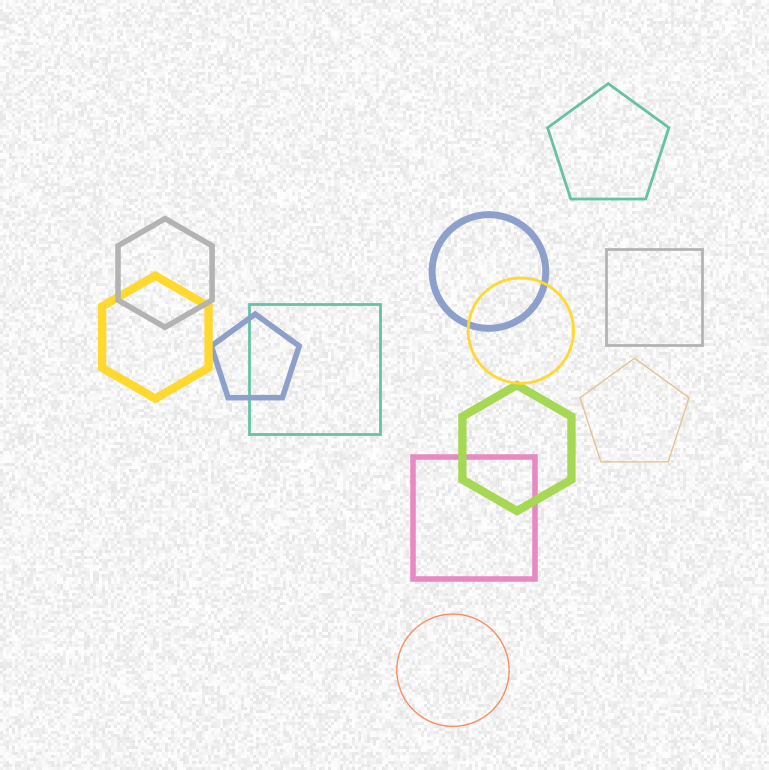[{"shape": "square", "thickness": 1, "radius": 0.42, "center": [0.408, 0.521]}, {"shape": "pentagon", "thickness": 1, "radius": 0.41, "center": [0.79, 0.809]}, {"shape": "circle", "thickness": 0.5, "radius": 0.36, "center": [0.588, 0.13]}, {"shape": "circle", "thickness": 2.5, "radius": 0.37, "center": [0.635, 0.647]}, {"shape": "pentagon", "thickness": 2, "radius": 0.3, "center": [0.331, 0.532]}, {"shape": "square", "thickness": 2, "radius": 0.4, "center": [0.616, 0.327]}, {"shape": "hexagon", "thickness": 3, "radius": 0.41, "center": [0.671, 0.418]}, {"shape": "hexagon", "thickness": 3, "radius": 0.4, "center": [0.202, 0.562]}, {"shape": "circle", "thickness": 1, "radius": 0.34, "center": [0.676, 0.571]}, {"shape": "pentagon", "thickness": 0.5, "radius": 0.37, "center": [0.824, 0.46]}, {"shape": "hexagon", "thickness": 2, "radius": 0.35, "center": [0.214, 0.646]}, {"shape": "square", "thickness": 1, "radius": 0.31, "center": [0.85, 0.615]}]